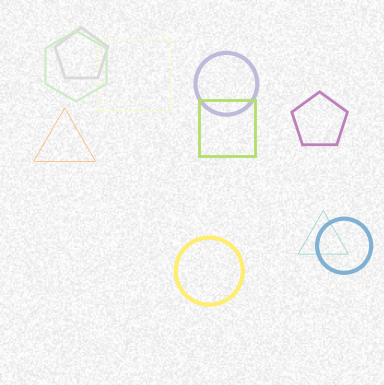[{"shape": "triangle", "thickness": 0.5, "radius": 0.38, "center": [0.84, 0.378]}, {"shape": "square", "thickness": 0.5, "radius": 0.47, "center": [0.348, 0.805]}, {"shape": "circle", "thickness": 3, "radius": 0.4, "center": [0.588, 0.782]}, {"shape": "circle", "thickness": 3, "radius": 0.35, "center": [0.894, 0.362]}, {"shape": "triangle", "thickness": 0.5, "radius": 0.46, "center": [0.168, 0.627]}, {"shape": "square", "thickness": 2, "radius": 0.36, "center": [0.59, 0.667]}, {"shape": "pentagon", "thickness": 2, "radius": 0.36, "center": [0.211, 0.856]}, {"shape": "pentagon", "thickness": 2, "radius": 0.38, "center": [0.83, 0.685]}, {"shape": "hexagon", "thickness": 1.5, "radius": 0.46, "center": [0.197, 0.828]}, {"shape": "circle", "thickness": 3, "radius": 0.44, "center": [0.544, 0.296]}]